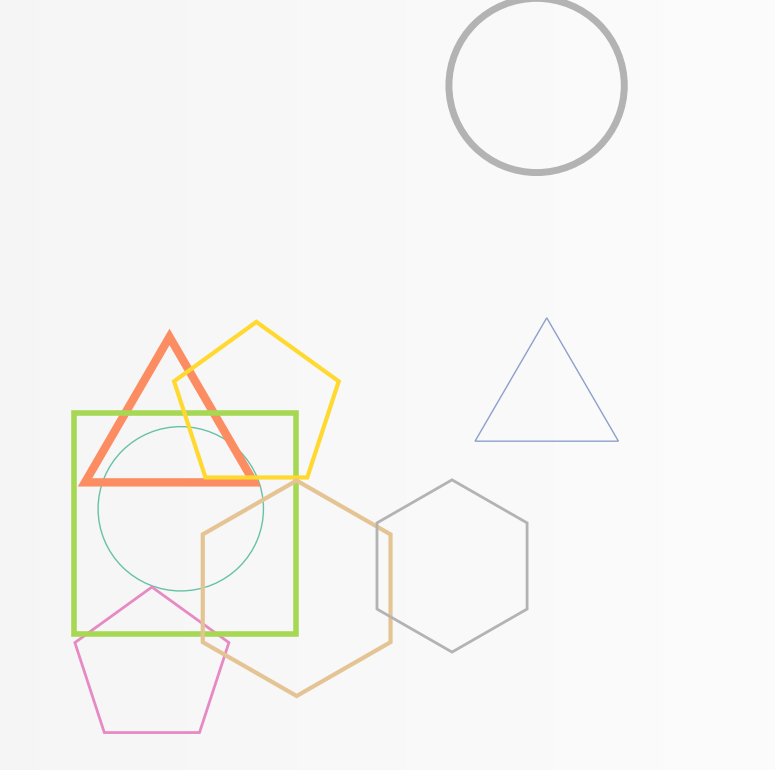[{"shape": "circle", "thickness": 0.5, "radius": 0.53, "center": [0.233, 0.339]}, {"shape": "triangle", "thickness": 3, "radius": 0.63, "center": [0.219, 0.436]}, {"shape": "triangle", "thickness": 0.5, "radius": 0.53, "center": [0.705, 0.48]}, {"shape": "pentagon", "thickness": 1, "radius": 0.52, "center": [0.196, 0.133]}, {"shape": "square", "thickness": 2, "radius": 0.72, "center": [0.239, 0.32]}, {"shape": "pentagon", "thickness": 1.5, "radius": 0.56, "center": [0.331, 0.47]}, {"shape": "hexagon", "thickness": 1.5, "radius": 0.7, "center": [0.383, 0.236]}, {"shape": "hexagon", "thickness": 1, "radius": 0.56, "center": [0.583, 0.265]}, {"shape": "circle", "thickness": 2.5, "radius": 0.57, "center": [0.692, 0.889]}]